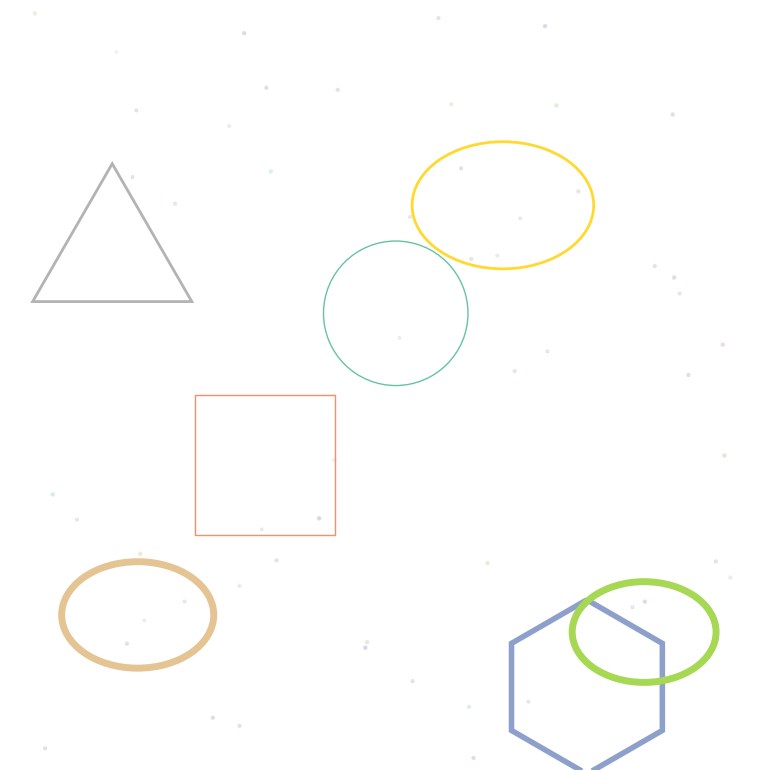[{"shape": "circle", "thickness": 0.5, "radius": 0.47, "center": [0.514, 0.593]}, {"shape": "square", "thickness": 0.5, "radius": 0.46, "center": [0.344, 0.396]}, {"shape": "hexagon", "thickness": 2, "radius": 0.57, "center": [0.762, 0.108]}, {"shape": "oval", "thickness": 2.5, "radius": 0.47, "center": [0.837, 0.179]}, {"shape": "oval", "thickness": 1, "radius": 0.59, "center": [0.653, 0.733]}, {"shape": "oval", "thickness": 2.5, "radius": 0.49, "center": [0.179, 0.201]}, {"shape": "triangle", "thickness": 1, "radius": 0.6, "center": [0.146, 0.668]}]